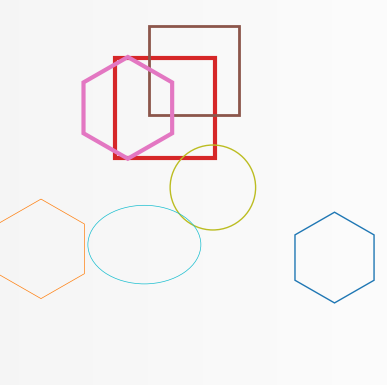[{"shape": "hexagon", "thickness": 1, "radius": 0.59, "center": [0.863, 0.331]}, {"shape": "hexagon", "thickness": 0.5, "radius": 0.65, "center": [0.106, 0.354]}, {"shape": "square", "thickness": 3, "radius": 0.65, "center": [0.425, 0.719]}, {"shape": "square", "thickness": 2, "radius": 0.58, "center": [0.501, 0.817]}, {"shape": "hexagon", "thickness": 3, "radius": 0.66, "center": [0.33, 0.72]}, {"shape": "circle", "thickness": 1, "radius": 0.55, "center": [0.549, 0.513]}, {"shape": "oval", "thickness": 0.5, "radius": 0.73, "center": [0.373, 0.365]}]